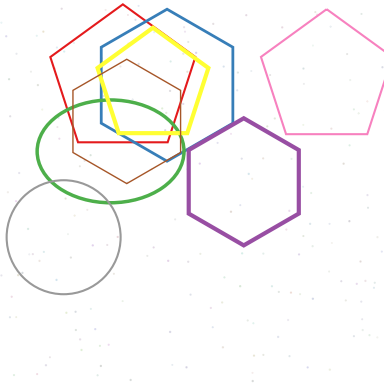[{"shape": "pentagon", "thickness": 1.5, "radius": 0.99, "center": [0.319, 0.791]}, {"shape": "hexagon", "thickness": 2, "radius": 0.99, "center": [0.434, 0.779]}, {"shape": "oval", "thickness": 2.5, "radius": 0.95, "center": [0.287, 0.607]}, {"shape": "hexagon", "thickness": 3, "radius": 0.83, "center": [0.633, 0.528]}, {"shape": "pentagon", "thickness": 3, "radius": 0.76, "center": [0.397, 0.777]}, {"shape": "hexagon", "thickness": 1, "radius": 0.81, "center": [0.329, 0.685]}, {"shape": "pentagon", "thickness": 1.5, "radius": 0.9, "center": [0.848, 0.797]}, {"shape": "circle", "thickness": 1.5, "radius": 0.74, "center": [0.165, 0.384]}]